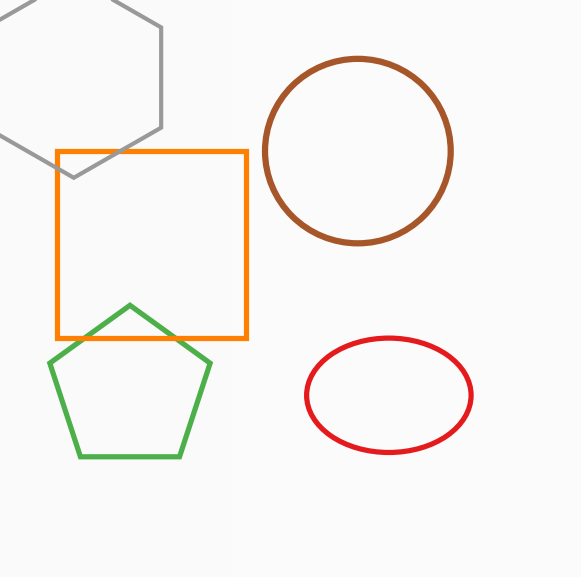[{"shape": "oval", "thickness": 2.5, "radius": 0.71, "center": [0.669, 0.315]}, {"shape": "pentagon", "thickness": 2.5, "radius": 0.73, "center": [0.224, 0.325]}, {"shape": "square", "thickness": 2.5, "radius": 0.81, "center": [0.261, 0.576]}, {"shape": "circle", "thickness": 3, "radius": 0.8, "center": [0.616, 0.738]}, {"shape": "hexagon", "thickness": 2, "radius": 0.87, "center": [0.127, 0.865]}]